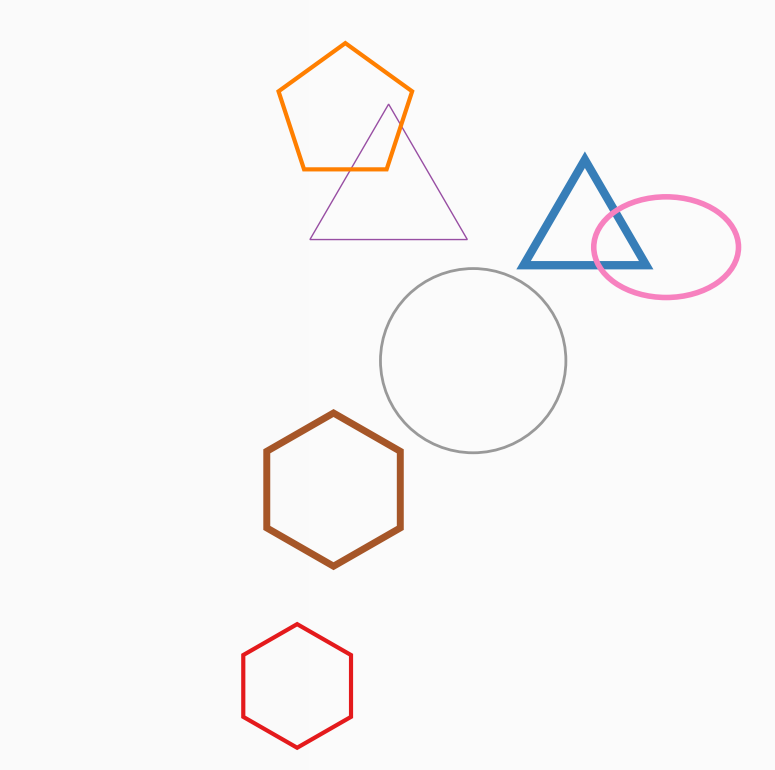[{"shape": "hexagon", "thickness": 1.5, "radius": 0.4, "center": [0.383, 0.109]}, {"shape": "triangle", "thickness": 3, "radius": 0.46, "center": [0.755, 0.701]}, {"shape": "triangle", "thickness": 0.5, "radius": 0.59, "center": [0.501, 0.748]}, {"shape": "pentagon", "thickness": 1.5, "radius": 0.45, "center": [0.446, 0.853]}, {"shape": "hexagon", "thickness": 2.5, "radius": 0.5, "center": [0.43, 0.364]}, {"shape": "oval", "thickness": 2, "radius": 0.47, "center": [0.86, 0.679]}, {"shape": "circle", "thickness": 1, "radius": 0.6, "center": [0.611, 0.532]}]